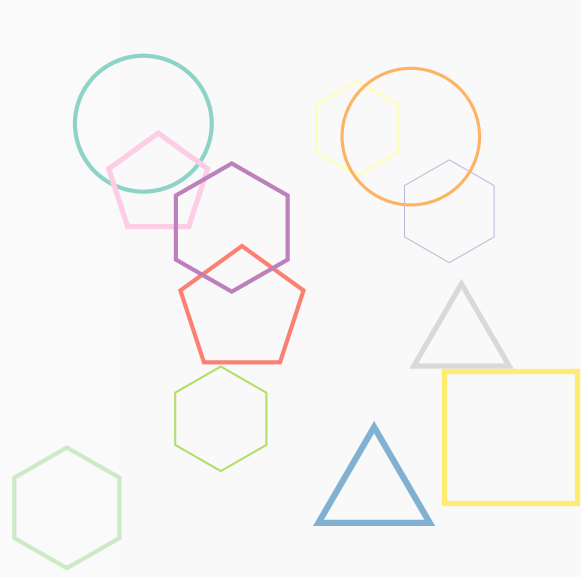[{"shape": "circle", "thickness": 2, "radius": 0.59, "center": [0.247, 0.785]}, {"shape": "hexagon", "thickness": 1, "radius": 0.41, "center": [0.615, 0.777]}, {"shape": "hexagon", "thickness": 0.5, "radius": 0.44, "center": [0.773, 0.633]}, {"shape": "pentagon", "thickness": 2, "radius": 0.56, "center": [0.416, 0.462]}, {"shape": "triangle", "thickness": 3, "radius": 0.55, "center": [0.644, 0.149]}, {"shape": "circle", "thickness": 1.5, "radius": 0.59, "center": [0.707, 0.763]}, {"shape": "hexagon", "thickness": 1, "radius": 0.45, "center": [0.38, 0.274]}, {"shape": "pentagon", "thickness": 2.5, "radius": 0.45, "center": [0.272, 0.679]}, {"shape": "triangle", "thickness": 2.5, "radius": 0.47, "center": [0.794, 0.413]}, {"shape": "hexagon", "thickness": 2, "radius": 0.56, "center": [0.399, 0.605]}, {"shape": "hexagon", "thickness": 2, "radius": 0.52, "center": [0.115, 0.12]}, {"shape": "square", "thickness": 2.5, "radius": 0.57, "center": [0.878, 0.243]}]